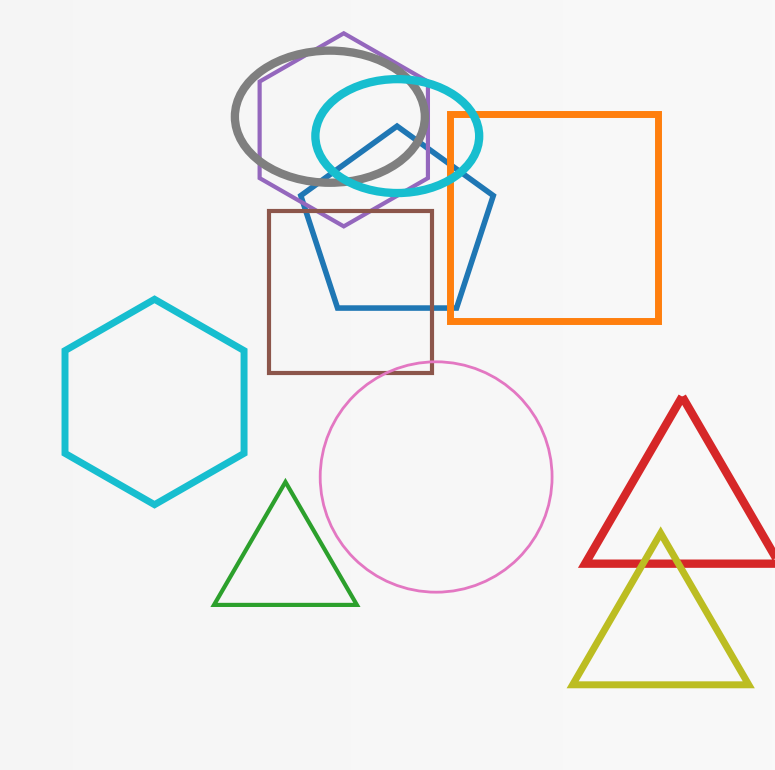[{"shape": "pentagon", "thickness": 2, "radius": 0.65, "center": [0.512, 0.706]}, {"shape": "square", "thickness": 2.5, "radius": 0.67, "center": [0.715, 0.718]}, {"shape": "triangle", "thickness": 1.5, "radius": 0.53, "center": [0.368, 0.268]}, {"shape": "triangle", "thickness": 3, "radius": 0.72, "center": [0.88, 0.34]}, {"shape": "hexagon", "thickness": 1.5, "radius": 0.63, "center": [0.444, 0.831]}, {"shape": "square", "thickness": 1.5, "radius": 0.52, "center": [0.452, 0.621]}, {"shape": "circle", "thickness": 1, "radius": 0.75, "center": [0.563, 0.381]}, {"shape": "oval", "thickness": 3, "radius": 0.61, "center": [0.426, 0.848]}, {"shape": "triangle", "thickness": 2.5, "radius": 0.66, "center": [0.853, 0.176]}, {"shape": "oval", "thickness": 3, "radius": 0.53, "center": [0.513, 0.823]}, {"shape": "hexagon", "thickness": 2.5, "radius": 0.67, "center": [0.199, 0.478]}]